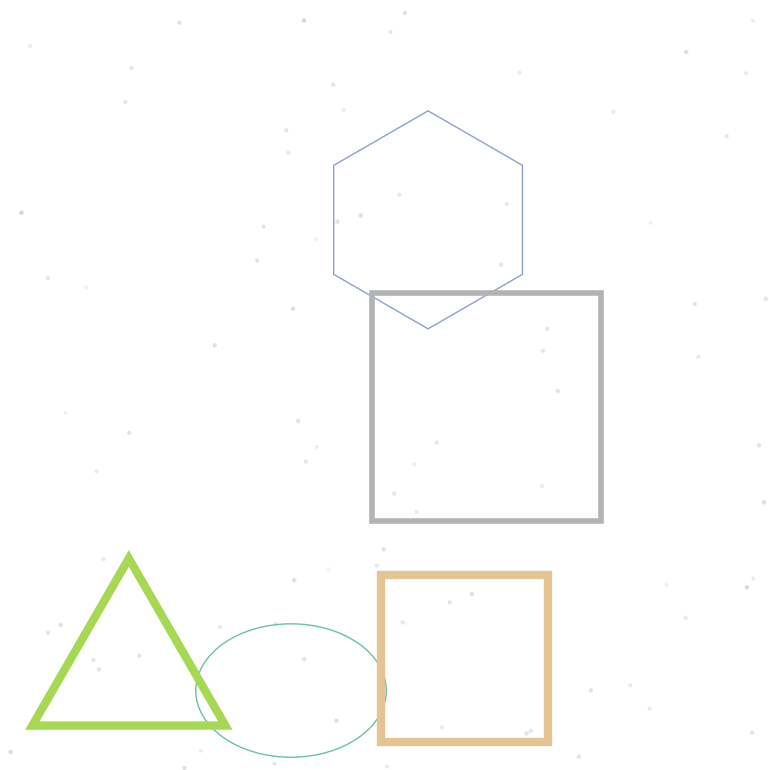[{"shape": "oval", "thickness": 0.5, "radius": 0.62, "center": [0.378, 0.103]}, {"shape": "hexagon", "thickness": 0.5, "radius": 0.71, "center": [0.556, 0.714]}, {"shape": "triangle", "thickness": 3, "radius": 0.72, "center": [0.167, 0.13]}, {"shape": "square", "thickness": 3, "radius": 0.54, "center": [0.604, 0.144]}, {"shape": "square", "thickness": 2, "radius": 0.74, "center": [0.632, 0.472]}]